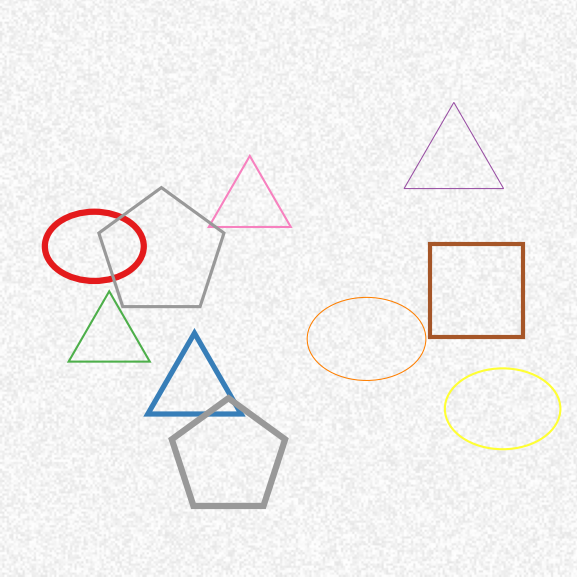[{"shape": "oval", "thickness": 3, "radius": 0.43, "center": [0.163, 0.573]}, {"shape": "triangle", "thickness": 2.5, "radius": 0.47, "center": [0.337, 0.329]}, {"shape": "triangle", "thickness": 1, "radius": 0.41, "center": [0.189, 0.414]}, {"shape": "triangle", "thickness": 0.5, "radius": 0.5, "center": [0.786, 0.722]}, {"shape": "oval", "thickness": 0.5, "radius": 0.51, "center": [0.635, 0.412]}, {"shape": "oval", "thickness": 1, "radius": 0.5, "center": [0.87, 0.291]}, {"shape": "square", "thickness": 2, "radius": 0.4, "center": [0.825, 0.496]}, {"shape": "triangle", "thickness": 1, "radius": 0.41, "center": [0.433, 0.647]}, {"shape": "pentagon", "thickness": 3, "radius": 0.52, "center": [0.396, 0.206]}, {"shape": "pentagon", "thickness": 1.5, "radius": 0.57, "center": [0.279, 0.56]}]